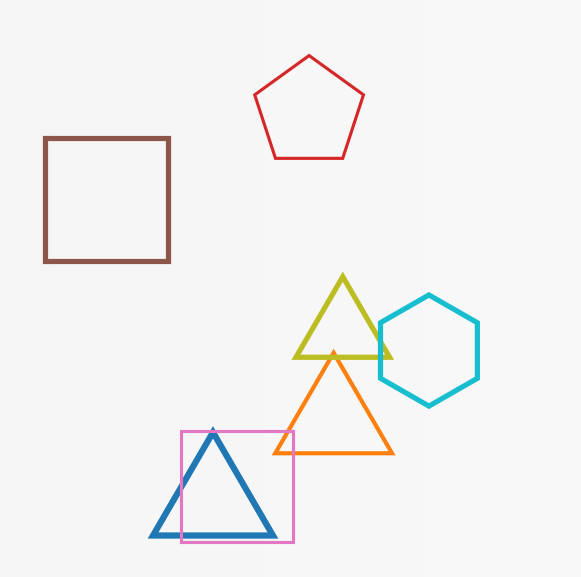[{"shape": "triangle", "thickness": 3, "radius": 0.6, "center": [0.366, 0.131]}, {"shape": "triangle", "thickness": 2, "radius": 0.58, "center": [0.574, 0.272]}, {"shape": "pentagon", "thickness": 1.5, "radius": 0.49, "center": [0.532, 0.805]}, {"shape": "square", "thickness": 2.5, "radius": 0.53, "center": [0.183, 0.654]}, {"shape": "square", "thickness": 1.5, "radius": 0.48, "center": [0.407, 0.157]}, {"shape": "triangle", "thickness": 2.5, "radius": 0.46, "center": [0.59, 0.427]}, {"shape": "hexagon", "thickness": 2.5, "radius": 0.48, "center": [0.738, 0.392]}]